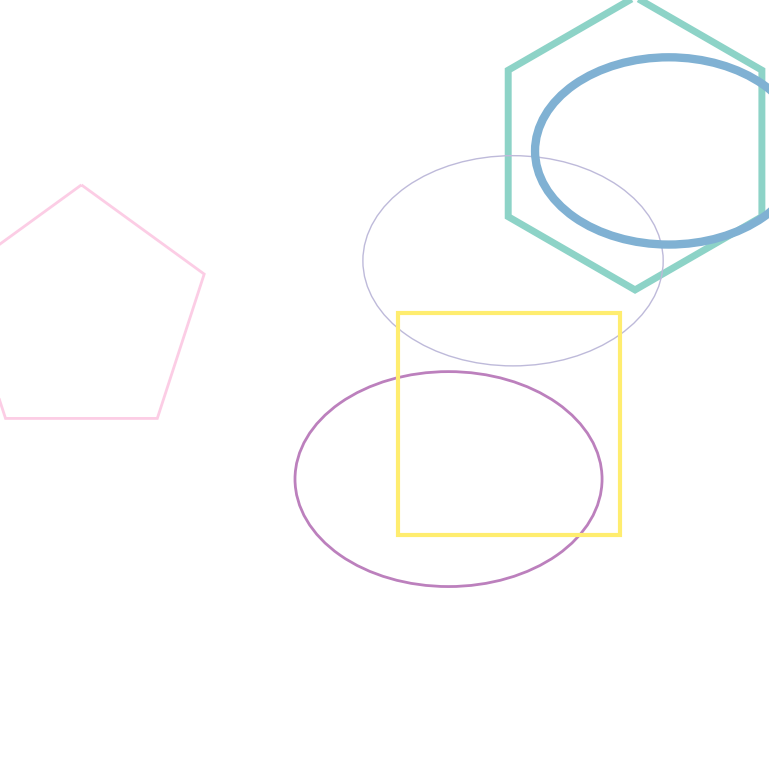[{"shape": "hexagon", "thickness": 2.5, "radius": 0.95, "center": [0.825, 0.814]}, {"shape": "oval", "thickness": 0.5, "radius": 0.98, "center": [0.666, 0.661]}, {"shape": "oval", "thickness": 3, "radius": 0.87, "center": [0.869, 0.804]}, {"shape": "pentagon", "thickness": 1, "radius": 0.84, "center": [0.106, 0.592]}, {"shape": "oval", "thickness": 1, "radius": 1.0, "center": [0.583, 0.378]}, {"shape": "square", "thickness": 1.5, "radius": 0.72, "center": [0.661, 0.449]}]